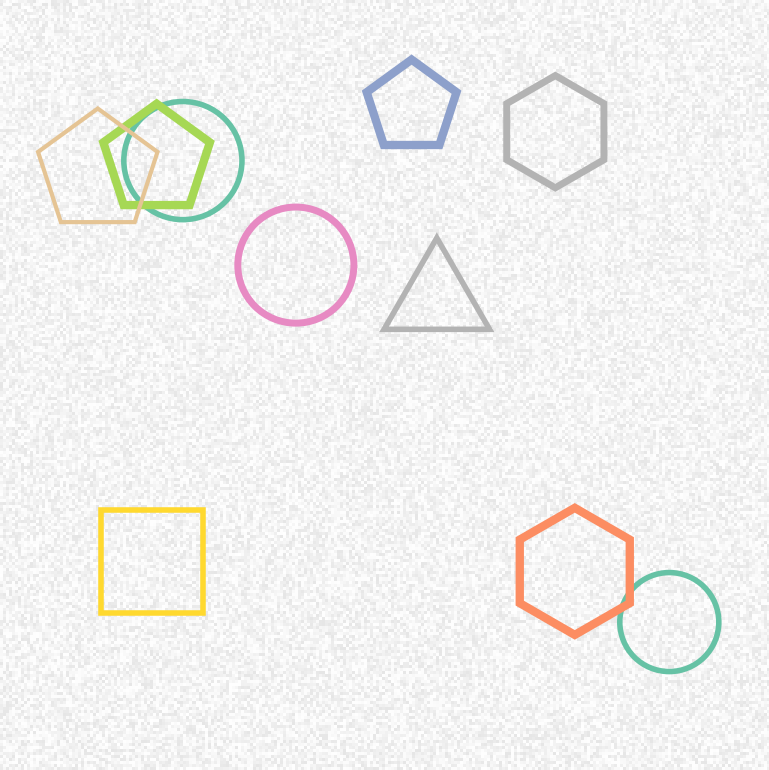[{"shape": "circle", "thickness": 2, "radius": 0.32, "center": [0.869, 0.192]}, {"shape": "circle", "thickness": 2, "radius": 0.38, "center": [0.238, 0.791]}, {"shape": "hexagon", "thickness": 3, "radius": 0.41, "center": [0.746, 0.258]}, {"shape": "pentagon", "thickness": 3, "radius": 0.31, "center": [0.535, 0.861]}, {"shape": "circle", "thickness": 2.5, "radius": 0.38, "center": [0.384, 0.656]}, {"shape": "pentagon", "thickness": 3, "radius": 0.36, "center": [0.203, 0.793]}, {"shape": "square", "thickness": 2, "radius": 0.33, "center": [0.197, 0.271]}, {"shape": "pentagon", "thickness": 1.5, "radius": 0.41, "center": [0.127, 0.778]}, {"shape": "hexagon", "thickness": 2.5, "radius": 0.36, "center": [0.721, 0.829]}, {"shape": "triangle", "thickness": 2, "radius": 0.4, "center": [0.567, 0.612]}]